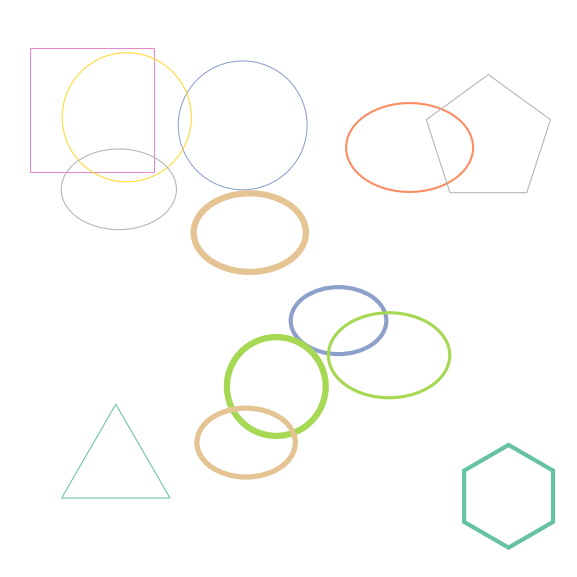[{"shape": "hexagon", "thickness": 2, "radius": 0.44, "center": [0.881, 0.14]}, {"shape": "triangle", "thickness": 0.5, "radius": 0.54, "center": [0.201, 0.191]}, {"shape": "oval", "thickness": 1, "radius": 0.55, "center": [0.709, 0.744]}, {"shape": "circle", "thickness": 0.5, "radius": 0.56, "center": [0.42, 0.782]}, {"shape": "oval", "thickness": 2, "radius": 0.41, "center": [0.586, 0.444]}, {"shape": "square", "thickness": 0.5, "radius": 0.53, "center": [0.159, 0.808]}, {"shape": "oval", "thickness": 1.5, "radius": 0.53, "center": [0.674, 0.384]}, {"shape": "circle", "thickness": 3, "radius": 0.43, "center": [0.478, 0.33]}, {"shape": "circle", "thickness": 0.5, "radius": 0.56, "center": [0.219, 0.796]}, {"shape": "oval", "thickness": 2.5, "radius": 0.43, "center": [0.426, 0.233]}, {"shape": "oval", "thickness": 3, "radius": 0.49, "center": [0.433, 0.596]}, {"shape": "oval", "thickness": 0.5, "radius": 0.5, "center": [0.206, 0.671]}, {"shape": "pentagon", "thickness": 0.5, "radius": 0.57, "center": [0.846, 0.757]}]